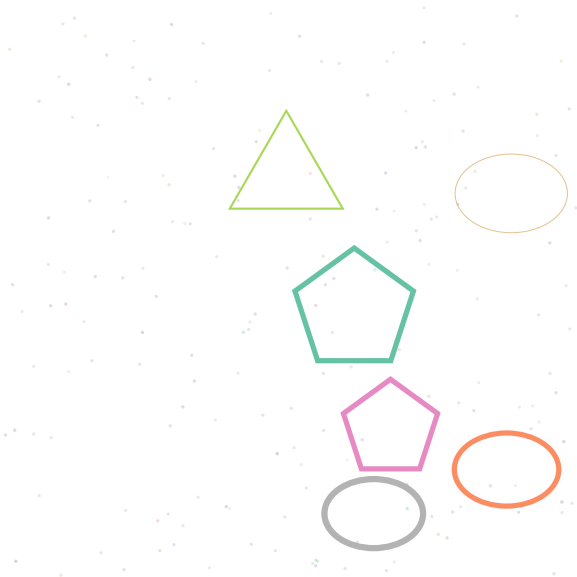[{"shape": "pentagon", "thickness": 2.5, "radius": 0.54, "center": [0.613, 0.462]}, {"shape": "oval", "thickness": 2.5, "radius": 0.45, "center": [0.877, 0.186]}, {"shape": "pentagon", "thickness": 2.5, "radius": 0.43, "center": [0.676, 0.257]}, {"shape": "triangle", "thickness": 1, "radius": 0.56, "center": [0.496, 0.694]}, {"shape": "oval", "thickness": 0.5, "radius": 0.49, "center": [0.885, 0.664]}, {"shape": "oval", "thickness": 3, "radius": 0.43, "center": [0.647, 0.11]}]